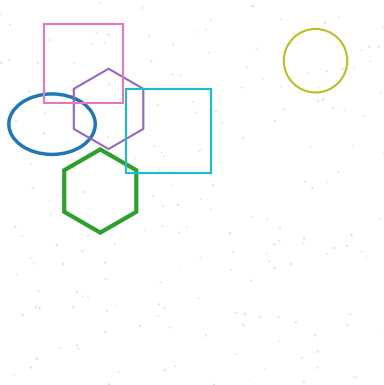[{"shape": "oval", "thickness": 2.5, "radius": 0.56, "center": [0.135, 0.677]}, {"shape": "hexagon", "thickness": 3, "radius": 0.54, "center": [0.26, 0.504]}, {"shape": "hexagon", "thickness": 1.5, "radius": 0.52, "center": [0.282, 0.717]}, {"shape": "square", "thickness": 1.5, "radius": 0.51, "center": [0.217, 0.834]}, {"shape": "circle", "thickness": 1.5, "radius": 0.41, "center": [0.82, 0.842]}, {"shape": "square", "thickness": 1.5, "radius": 0.55, "center": [0.437, 0.66]}]